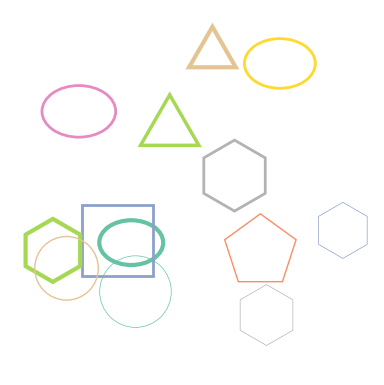[{"shape": "circle", "thickness": 0.5, "radius": 0.46, "center": [0.352, 0.243]}, {"shape": "oval", "thickness": 3, "radius": 0.42, "center": [0.341, 0.37]}, {"shape": "pentagon", "thickness": 1, "radius": 0.49, "center": [0.676, 0.347]}, {"shape": "hexagon", "thickness": 0.5, "radius": 0.36, "center": [0.891, 0.402]}, {"shape": "square", "thickness": 2, "radius": 0.46, "center": [0.305, 0.376]}, {"shape": "oval", "thickness": 2, "radius": 0.48, "center": [0.205, 0.711]}, {"shape": "hexagon", "thickness": 3, "radius": 0.41, "center": [0.137, 0.35]}, {"shape": "triangle", "thickness": 2.5, "radius": 0.44, "center": [0.441, 0.666]}, {"shape": "oval", "thickness": 2, "radius": 0.46, "center": [0.727, 0.835]}, {"shape": "circle", "thickness": 1, "radius": 0.41, "center": [0.173, 0.303]}, {"shape": "triangle", "thickness": 3, "radius": 0.35, "center": [0.552, 0.86]}, {"shape": "hexagon", "thickness": 2, "radius": 0.46, "center": [0.609, 0.544]}, {"shape": "hexagon", "thickness": 0.5, "radius": 0.4, "center": [0.692, 0.182]}]